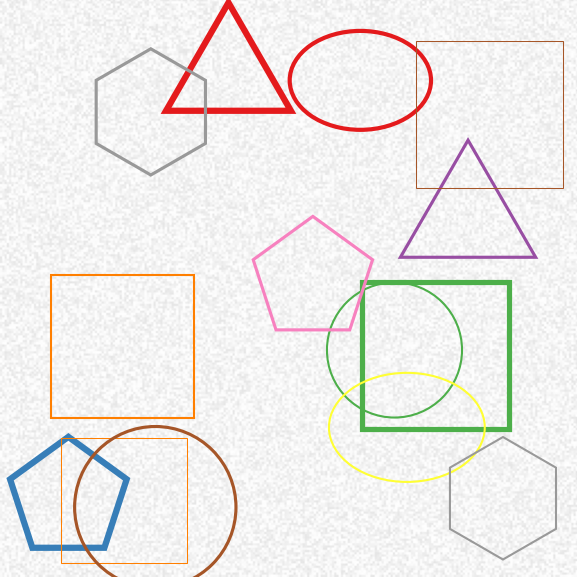[{"shape": "triangle", "thickness": 3, "radius": 0.62, "center": [0.396, 0.87]}, {"shape": "oval", "thickness": 2, "radius": 0.61, "center": [0.624, 0.86]}, {"shape": "pentagon", "thickness": 3, "radius": 0.53, "center": [0.118, 0.136]}, {"shape": "square", "thickness": 2.5, "radius": 0.64, "center": [0.754, 0.383]}, {"shape": "circle", "thickness": 1, "radius": 0.58, "center": [0.683, 0.393]}, {"shape": "triangle", "thickness": 1.5, "radius": 0.68, "center": [0.81, 0.621]}, {"shape": "square", "thickness": 0.5, "radius": 0.54, "center": [0.214, 0.133]}, {"shape": "square", "thickness": 1, "radius": 0.62, "center": [0.213, 0.399]}, {"shape": "oval", "thickness": 1, "radius": 0.67, "center": [0.705, 0.259]}, {"shape": "circle", "thickness": 1.5, "radius": 0.7, "center": [0.269, 0.121]}, {"shape": "square", "thickness": 0.5, "radius": 0.64, "center": [0.847, 0.8]}, {"shape": "pentagon", "thickness": 1.5, "radius": 0.54, "center": [0.542, 0.516]}, {"shape": "hexagon", "thickness": 1, "radius": 0.53, "center": [0.871, 0.136]}, {"shape": "hexagon", "thickness": 1.5, "radius": 0.55, "center": [0.261, 0.805]}]